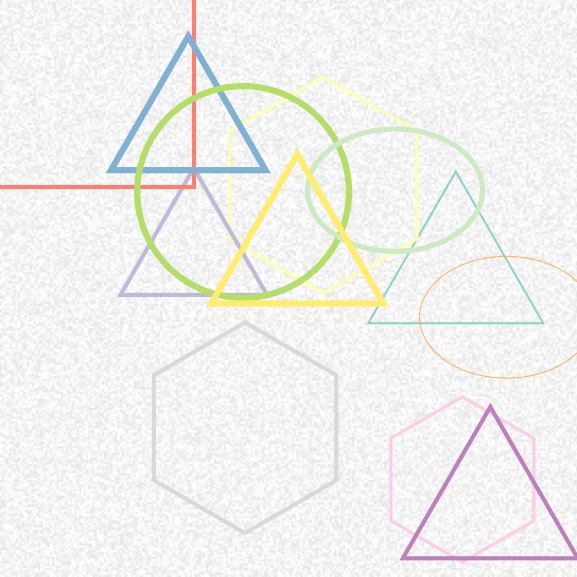[{"shape": "triangle", "thickness": 1, "radius": 0.87, "center": [0.789, 0.527]}, {"shape": "hexagon", "thickness": 1.5, "radius": 0.94, "center": [0.56, 0.679]}, {"shape": "triangle", "thickness": 2, "radius": 0.73, "center": [0.336, 0.562]}, {"shape": "square", "thickness": 2, "radius": 0.97, "center": [0.141, 0.869]}, {"shape": "triangle", "thickness": 3, "radius": 0.77, "center": [0.326, 0.782]}, {"shape": "oval", "thickness": 0.5, "radius": 0.75, "center": [0.877, 0.45]}, {"shape": "circle", "thickness": 3, "radius": 0.92, "center": [0.421, 0.667]}, {"shape": "hexagon", "thickness": 1.5, "radius": 0.71, "center": [0.801, 0.169]}, {"shape": "hexagon", "thickness": 2, "radius": 0.91, "center": [0.424, 0.258]}, {"shape": "triangle", "thickness": 2, "radius": 0.87, "center": [0.849, 0.12]}, {"shape": "oval", "thickness": 2.5, "radius": 0.76, "center": [0.684, 0.67]}, {"shape": "triangle", "thickness": 3, "radius": 0.86, "center": [0.515, 0.56]}]